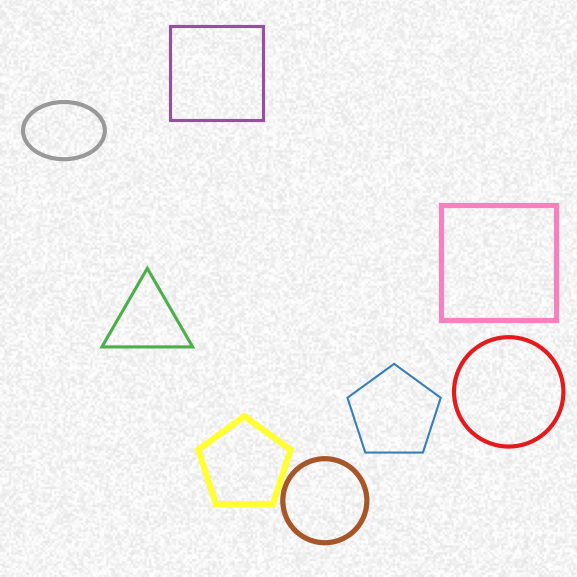[{"shape": "circle", "thickness": 2, "radius": 0.47, "center": [0.881, 0.321]}, {"shape": "pentagon", "thickness": 1, "radius": 0.42, "center": [0.682, 0.284]}, {"shape": "triangle", "thickness": 1.5, "radius": 0.45, "center": [0.255, 0.444]}, {"shape": "square", "thickness": 1.5, "radius": 0.4, "center": [0.375, 0.873]}, {"shape": "pentagon", "thickness": 3, "radius": 0.42, "center": [0.423, 0.194]}, {"shape": "circle", "thickness": 2.5, "radius": 0.36, "center": [0.562, 0.132]}, {"shape": "square", "thickness": 2.5, "radius": 0.5, "center": [0.863, 0.545]}, {"shape": "oval", "thickness": 2, "radius": 0.35, "center": [0.111, 0.773]}]